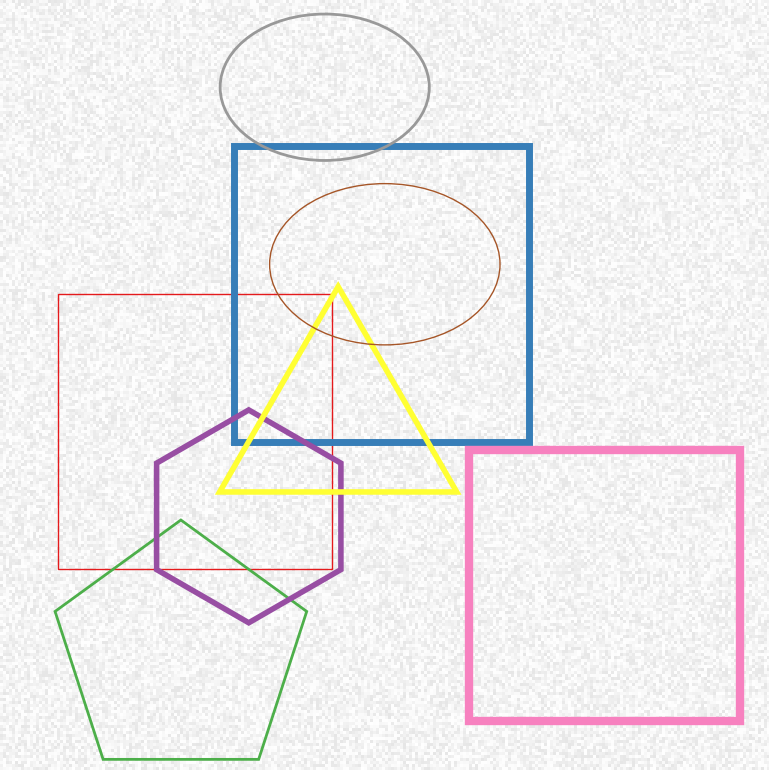[{"shape": "square", "thickness": 0.5, "radius": 0.89, "center": [0.253, 0.439]}, {"shape": "square", "thickness": 2.5, "radius": 0.96, "center": [0.495, 0.618]}, {"shape": "pentagon", "thickness": 1, "radius": 0.86, "center": [0.235, 0.153]}, {"shape": "hexagon", "thickness": 2, "radius": 0.69, "center": [0.323, 0.329]}, {"shape": "triangle", "thickness": 2, "radius": 0.89, "center": [0.439, 0.45]}, {"shape": "oval", "thickness": 0.5, "radius": 0.75, "center": [0.5, 0.657]}, {"shape": "square", "thickness": 3, "radius": 0.88, "center": [0.785, 0.24]}, {"shape": "oval", "thickness": 1, "radius": 0.68, "center": [0.422, 0.887]}]